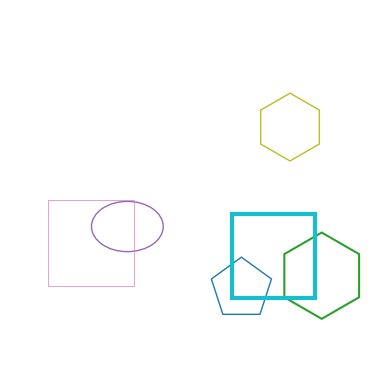[{"shape": "pentagon", "thickness": 1, "radius": 0.41, "center": [0.627, 0.25]}, {"shape": "hexagon", "thickness": 1.5, "radius": 0.56, "center": [0.836, 0.284]}, {"shape": "oval", "thickness": 1, "radius": 0.47, "center": [0.331, 0.412]}, {"shape": "square", "thickness": 0.5, "radius": 0.56, "center": [0.237, 0.369]}, {"shape": "hexagon", "thickness": 1, "radius": 0.44, "center": [0.753, 0.67]}, {"shape": "square", "thickness": 3, "radius": 0.54, "center": [0.711, 0.336]}]